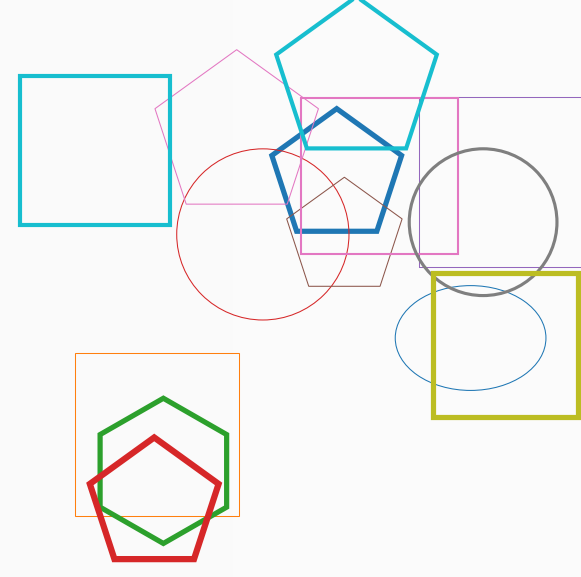[{"shape": "pentagon", "thickness": 2.5, "radius": 0.59, "center": [0.579, 0.694]}, {"shape": "oval", "thickness": 0.5, "radius": 0.65, "center": [0.81, 0.414]}, {"shape": "square", "thickness": 0.5, "radius": 0.7, "center": [0.27, 0.247]}, {"shape": "hexagon", "thickness": 2.5, "radius": 0.63, "center": [0.281, 0.184]}, {"shape": "circle", "thickness": 0.5, "radius": 0.74, "center": [0.452, 0.593]}, {"shape": "pentagon", "thickness": 3, "radius": 0.58, "center": [0.265, 0.125]}, {"shape": "square", "thickness": 0.5, "radius": 0.73, "center": [0.868, 0.685]}, {"shape": "pentagon", "thickness": 0.5, "radius": 0.52, "center": [0.592, 0.588]}, {"shape": "pentagon", "thickness": 0.5, "radius": 0.74, "center": [0.407, 0.765]}, {"shape": "square", "thickness": 1, "radius": 0.68, "center": [0.653, 0.694]}, {"shape": "circle", "thickness": 1.5, "radius": 0.64, "center": [0.831, 0.614]}, {"shape": "square", "thickness": 2.5, "radius": 0.62, "center": [0.869, 0.402]}, {"shape": "pentagon", "thickness": 2, "radius": 0.73, "center": [0.613, 0.86]}, {"shape": "square", "thickness": 2, "radius": 0.64, "center": [0.163, 0.739]}]